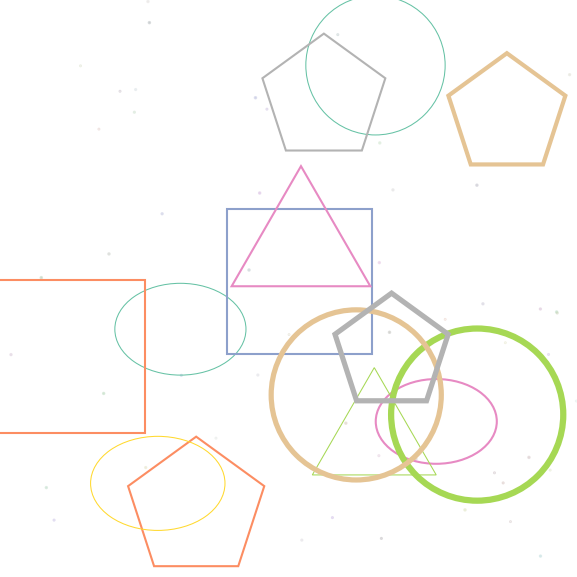[{"shape": "oval", "thickness": 0.5, "radius": 0.57, "center": [0.312, 0.429]}, {"shape": "circle", "thickness": 0.5, "radius": 0.6, "center": [0.65, 0.886]}, {"shape": "square", "thickness": 1, "radius": 0.66, "center": [0.118, 0.382]}, {"shape": "pentagon", "thickness": 1, "radius": 0.62, "center": [0.34, 0.119]}, {"shape": "square", "thickness": 1, "radius": 0.63, "center": [0.519, 0.511]}, {"shape": "triangle", "thickness": 1, "radius": 0.69, "center": [0.521, 0.573]}, {"shape": "oval", "thickness": 1, "radius": 0.52, "center": [0.755, 0.269]}, {"shape": "triangle", "thickness": 0.5, "radius": 0.62, "center": [0.648, 0.239]}, {"shape": "circle", "thickness": 3, "radius": 0.75, "center": [0.826, 0.281]}, {"shape": "oval", "thickness": 0.5, "radius": 0.58, "center": [0.273, 0.162]}, {"shape": "pentagon", "thickness": 2, "radius": 0.53, "center": [0.878, 0.801]}, {"shape": "circle", "thickness": 2.5, "radius": 0.74, "center": [0.617, 0.315]}, {"shape": "pentagon", "thickness": 1, "radius": 0.56, "center": [0.561, 0.829]}, {"shape": "pentagon", "thickness": 2.5, "radius": 0.52, "center": [0.678, 0.388]}]